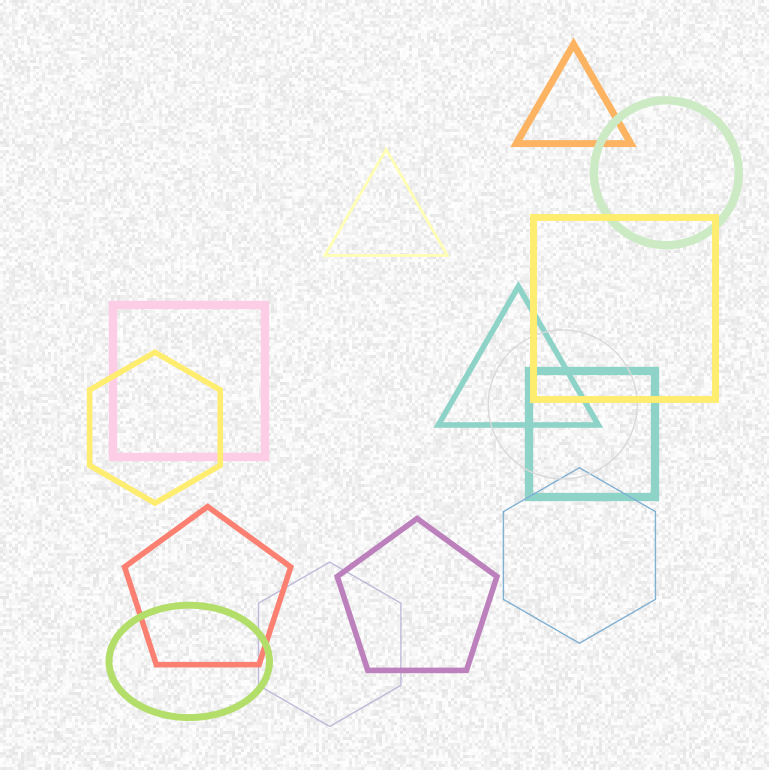[{"shape": "triangle", "thickness": 2, "radius": 0.6, "center": [0.673, 0.508]}, {"shape": "square", "thickness": 3, "radius": 0.41, "center": [0.768, 0.437]}, {"shape": "triangle", "thickness": 1, "radius": 0.46, "center": [0.501, 0.714]}, {"shape": "hexagon", "thickness": 0.5, "radius": 0.53, "center": [0.428, 0.163]}, {"shape": "pentagon", "thickness": 2, "radius": 0.57, "center": [0.27, 0.229]}, {"shape": "hexagon", "thickness": 0.5, "radius": 0.57, "center": [0.753, 0.279]}, {"shape": "triangle", "thickness": 2.5, "radius": 0.43, "center": [0.745, 0.856]}, {"shape": "oval", "thickness": 2.5, "radius": 0.52, "center": [0.246, 0.141]}, {"shape": "square", "thickness": 3, "radius": 0.49, "center": [0.246, 0.505]}, {"shape": "circle", "thickness": 0.5, "radius": 0.48, "center": [0.731, 0.475]}, {"shape": "pentagon", "thickness": 2, "radius": 0.55, "center": [0.542, 0.218]}, {"shape": "circle", "thickness": 3, "radius": 0.47, "center": [0.865, 0.776]}, {"shape": "hexagon", "thickness": 2, "radius": 0.49, "center": [0.201, 0.445]}, {"shape": "square", "thickness": 2.5, "radius": 0.59, "center": [0.81, 0.6]}]